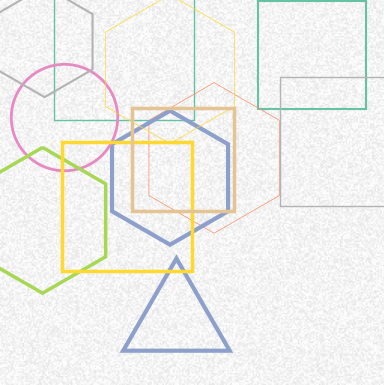[{"shape": "square", "thickness": 1, "radius": 0.91, "center": [0.321, 0.869]}, {"shape": "square", "thickness": 1.5, "radius": 0.7, "center": [0.811, 0.857]}, {"shape": "hexagon", "thickness": 0.5, "radius": 0.98, "center": [0.556, 0.59]}, {"shape": "triangle", "thickness": 3, "radius": 0.8, "center": [0.458, 0.169]}, {"shape": "hexagon", "thickness": 3, "radius": 0.87, "center": [0.442, 0.538]}, {"shape": "circle", "thickness": 2, "radius": 0.69, "center": [0.168, 0.695]}, {"shape": "hexagon", "thickness": 2.5, "radius": 0.95, "center": [0.111, 0.428]}, {"shape": "square", "thickness": 2.5, "radius": 0.84, "center": [0.33, 0.464]}, {"shape": "hexagon", "thickness": 0.5, "radius": 0.97, "center": [0.441, 0.82]}, {"shape": "square", "thickness": 2.5, "radius": 0.67, "center": [0.475, 0.585]}, {"shape": "hexagon", "thickness": 1.5, "radius": 0.72, "center": [0.116, 0.892]}, {"shape": "square", "thickness": 1, "radius": 0.84, "center": [0.895, 0.632]}]